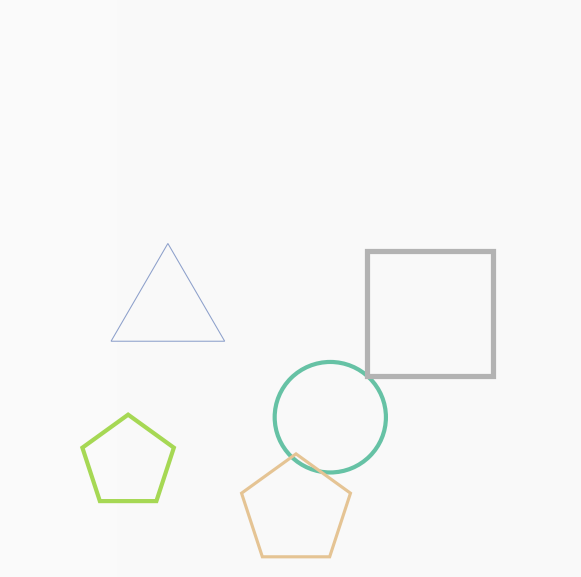[{"shape": "circle", "thickness": 2, "radius": 0.48, "center": [0.568, 0.277]}, {"shape": "triangle", "thickness": 0.5, "radius": 0.56, "center": [0.289, 0.465]}, {"shape": "pentagon", "thickness": 2, "radius": 0.41, "center": [0.22, 0.198]}, {"shape": "pentagon", "thickness": 1.5, "radius": 0.49, "center": [0.509, 0.115]}, {"shape": "square", "thickness": 2.5, "radius": 0.54, "center": [0.74, 0.457]}]